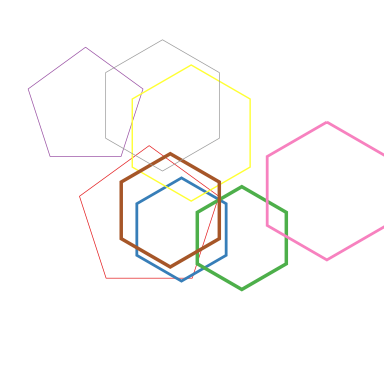[{"shape": "pentagon", "thickness": 0.5, "radius": 0.95, "center": [0.387, 0.431]}, {"shape": "hexagon", "thickness": 2, "radius": 0.67, "center": [0.471, 0.404]}, {"shape": "hexagon", "thickness": 2.5, "radius": 0.67, "center": [0.628, 0.382]}, {"shape": "pentagon", "thickness": 0.5, "radius": 0.78, "center": [0.222, 0.72]}, {"shape": "hexagon", "thickness": 1, "radius": 0.88, "center": [0.497, 0.654]}, {"shape": "hexagon", "thickness": 2.5, "radius": 0.74, "center": [0.442, 0.454]}, {"shape": "hexagon", "thickness": 2, "radius": 0.9, "center": [0.849, 0.504]}, {"shape": "hexagon", "thickness": 0.5, "radius": 0.85, "center": [0.422, 0.726]}]